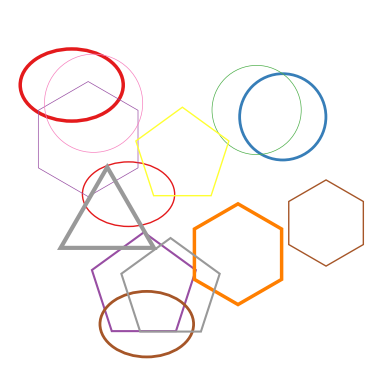[{"shape": "oval", "thickness": 1, "radius": 0.6, "center": [0.334, 0.496]}, {"shape": "oval", "thickness": 2.5, "radius": 0.67, "center": [0.186, 0.779]}, {"shape": "circle", "thickness": 2, "radius": 0.56, "center": [0.734, 0.697]}, {"shape": "circle", "thickness": 0.5, "radius": 0.58, "center": [0.667, 0.714]}, {"shape": "hexagon", "thickness": 0.5, "radius": 0.75, "center": [0.229, 0.639]}, {"shape": "pentagon", "thickness": 1.5, "radius": 0.71, "center": [0.374, 0.255]}, {"shape": "hexagon", "thickness": 2.5, "radius": 0.65, "center": [0.618, 0.34]}, {"shape": "pentagon", "thickness": 1, "radius": 0.63, "center": [0.474, 0.594]}, {"shape": "oval", "thickness": 2, "radius": 0.61, "center": [0.381, 0.158]}, {"shape": "hexagon", "thickness": 1, "radius": 0.56, "center": [0.847, 0.421]}, {"shape": "circle", "thickness": 0.5, "radius": 0.64, "center": [0.243, 0.732]}, {"shape": "pentagon", "thickness": 1.5, "radius": 0.67, "center": [0.443, 0.247]}, {"shape": "triangle", "thickness": 3, "radius": 0.7, "center": [0.279, 0.426]}]